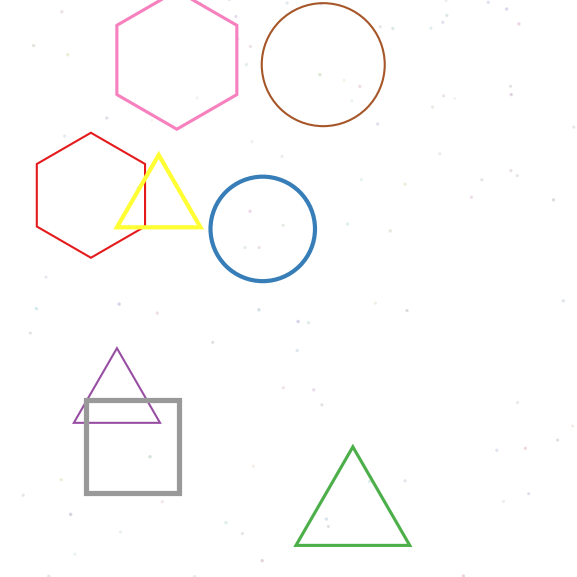[{"shape": "hexagon", "thickness": 1, "radius": 0.54, "center": [0.157, 0.661]}, {"shape": "circle", "thickness": 2, "radius": 0.45, "center": [0.455, 0.603]}, {"shape": "triangle", "thickness": 1.5, "radius": 0.57, "center": [0.611, 0.112]}, {"shape": "triangle", "thickness": 1, "radius": 0.43, "center": [0.202, 0.31]}, {"shape": "triangle", "thickness": 2, "radius": 0.42, "center": [0.275, 0.647]}, {"shape": "circle", "thickness": 1, "radius": 0.53, "center": [0.56, 0.887]}, {"shape": "hexagon", "thickness": 1.5, "radius": 0.6, "center": [0.306, 0.895]}, {"shape": "square", "thickness": 2.5, "radius": 0.4, "center": [0.23, 0.225]}]